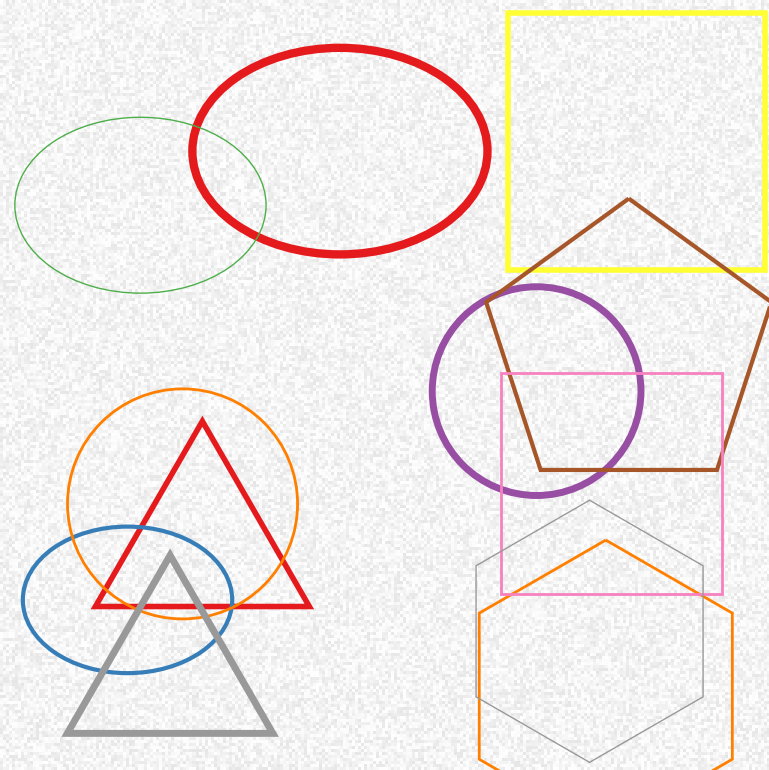[{"shape": "triangle", "thickness": 2, "radius": 0.8, "center": [0.263, 0.293]}, {"shape": "oval", "thickness": 3, "radius": 0.96, "center": [0.441, 0.804]}, {"shape": "oval", "thickness": 1.5, "radius": 0.68, "center": [0.166, 0.221]}, {"shape": "oval", "thickness": 0.5, "radius": 0.82, "center": [0.182, 0.733]}, {"shape": "circle", "thickness": 2.5, "radius": 0.68, "center": [0.697, 0.492]}, {"shape": "circle", "thickness": 1, "radius": 0.75, "center": [0.237, 0.346]}, {"shape": "hexagon", "thickness": 1, "radius": 0.95, "center": [0.787, 0.109]}, {"shape": "square", "thickness": 2, "radius": 0.83, "center": [0.826, 0.816]}, {"shape": "pentagon", "thickness": 1.5, "radius": 0.97, "center": [0.817, 0.547]}, {"shape": "square", "thickness": 1, "radius": 0.72, "center": [0.794, 0.372]}, {"shape": "hexagon", "thickness": 0.5, "radius": 0.85, "center": [0.766, 0.18]}, {"shape": "triangle", "thickness": 2.5, "radius": 0.77, "center": [0.221, 0.125]}]